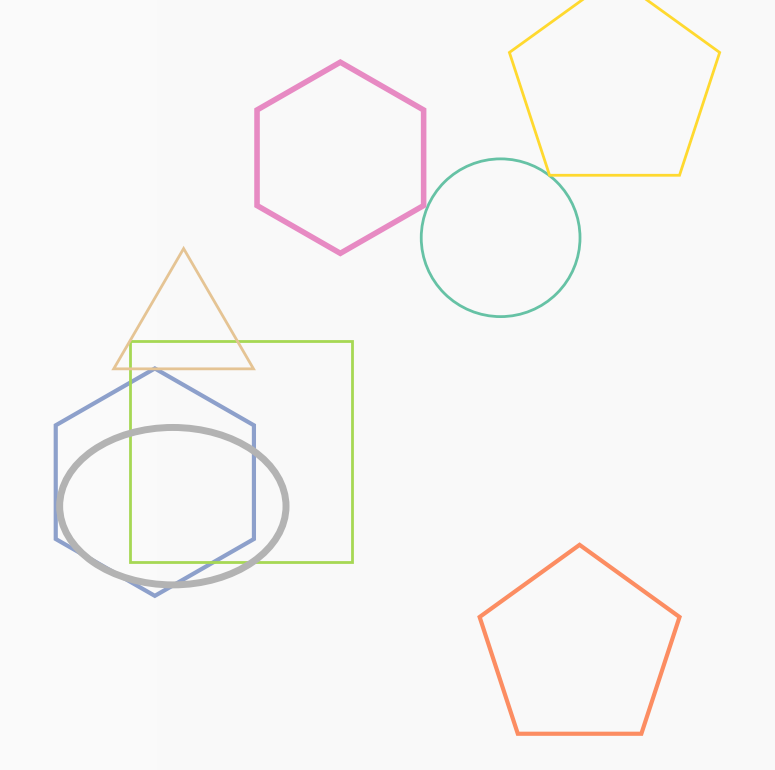[{"shape": "circle", "thickness": 1, "radius": 0.51, "center": [0.646, 0.691]}, {"shape": "pentagon", "thickness": 1.5, "radius": 0.68, "center": [0.748, 0.157]}, {"shape": "hexagon", "thickness": 1.5, "radius": 0.74, "center": [0.2, 0.374]}, {"shape": "hexagon", "thickness": 2, "radius": 0.62, "center": [0.439, 0.795]}, {"shape": "square", "thickness": 1, "radius": 0.72, "center": [0.311, 0.414]}, {"shape": "pentagon", "thickness": 1, "radius": 0.71, "center": [0.793, 0.888]}, {"shape": "triangle", "thickness": 1, "radius": 0.52, "center": [0.237, 0.573]}, {"shape": "oval", "thickness": 2.5, "radius": 0.73, "center": [0.223, 0.343]}]